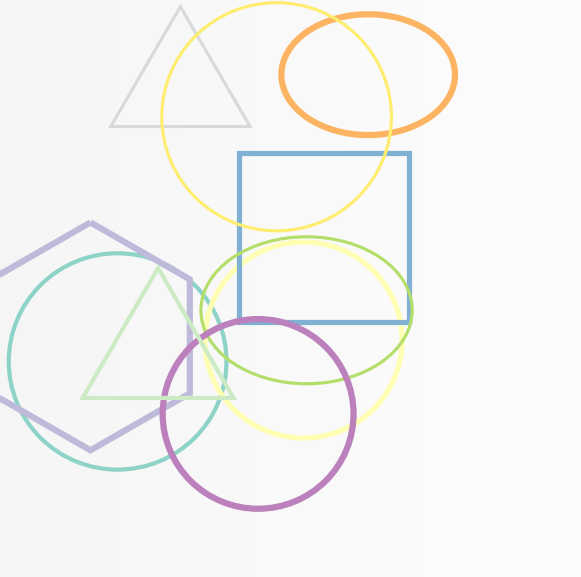[{"shape": "circle", "thickness": 2, "radius": 0.94, "center": [0.202, 0.373]}, {"shape": "circle", "thickness": 2.5, "radius": 0.85, "center": [0.522, 0.41]}, {"shape": "hexagon", "thickness": 3, "radius": 0.99, "center": [0.156, 0.417]}, {"shape": "square", "thickness": 2.5, "radius": 0.73, "center": [0.557, 0.587]}, {"shape": "oval", "thickness": 3, "radius": 0.75, "center": [0.633, 0.87]}, {"shape": "oval", "thickness": 1.5, "radius": 0.91, "center": [0.527, 0.462]}, {"shape": "triangle", "thickness": 1.5, "radius": 0.69, "center": [0.31, 0.849]}, {"shape": "circle", "thickness": 3, "radius": 0.82, "center": [0.444, 0.282]}, {"shape": "triangle", "thickness": 2, "radius": 0.75, "center": [0.272, 0.385]}, {"shape": "circle", "thickness": 1.5, "radius": 0.99, "center": [0.476, 0.797]}]